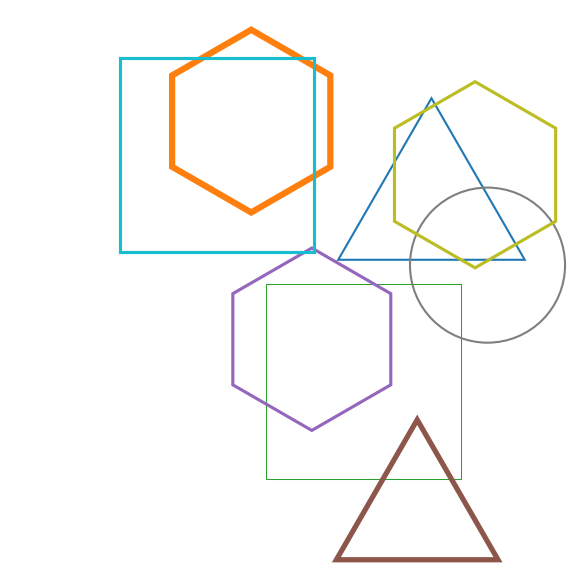[{"shape": "triangle", "thickness": 1, "radius": 0.93, "center": [0.747, 0.643]}, {"shape": "hexagon", "thickness": 3, "radius": 0.79, "center": [0.435, 0.789]}, {"shape": "square", "thickness": 0.5, "radius": 0.84, "center": [0.629, 0.339]}, {"shape": "hexagon", "thickness": 1.5, "radius": 0.79, "center": [0.54, 0.412]}, {"shape": "triangle", "thickness": 2.5, "radius": 0.81, "center": [0.722, 0.111]}, {"shape": "circle", "thickness": 1, "radius": 0.67, "center": [0.844, 0.54]}, {"shape": "hexagon", "thickness": 1.5, "radius": 0.81, "center": [0.823, 0.697]}, {"shape": "square", "thickness": 1.5, "radius": 0.84, "center": [0.376, 0.731]}]